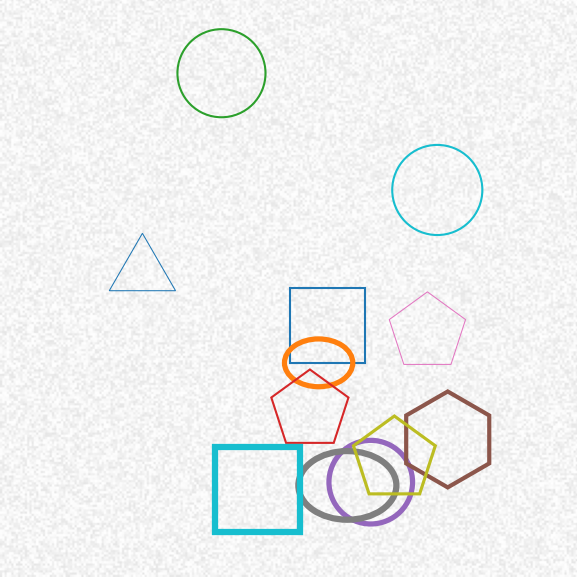[{"shape": "square", "thickness": 1, "radius": 0.32, "center": [0.567, 0.436]}, {"shape": "triangle", "thickness": 0.5, "radius": 0.33, "center": [0.247, 0.529]}, {"shape": "oval", "thickness": 2.5, "radius": 0.3, "center": [0.552, 0.371]}, {"shape": "circle", "thickness": 1, "radius": 0.38, "center": [0.383, 0.872]}, {"shape": "pentagon", "thickness": 1, "radius": 0.35, "center": [0.537, 0.289]}, {"shape": "circle", "thickness": 2.5, "radius": 0.36, "center": [0.642, 0.164]}, {"shape": "hexagon", "thickness": 2, "radius": 0.42, "center": [0.775, 0.238]}, {"shape": "pentagon", "thickness": 0.5, "radius": 0.35, "center": [0.74, 0.424]}, {"shape": "oval", "thickness": 3, "radius": 0.42, "center": [0.602, 0.159]}, {"shape": "pentagon", "thickness": 1.5, "radius": 0.37, "center": [0.683, 0.204]}, {"shape": "square", "thickness": 3, "radius": 0.37, "center": [0.446, 0.151]}, {"shape": "circle", "thickness": 1, "radius": 0.39, "center": [0.757, 0.67]}]